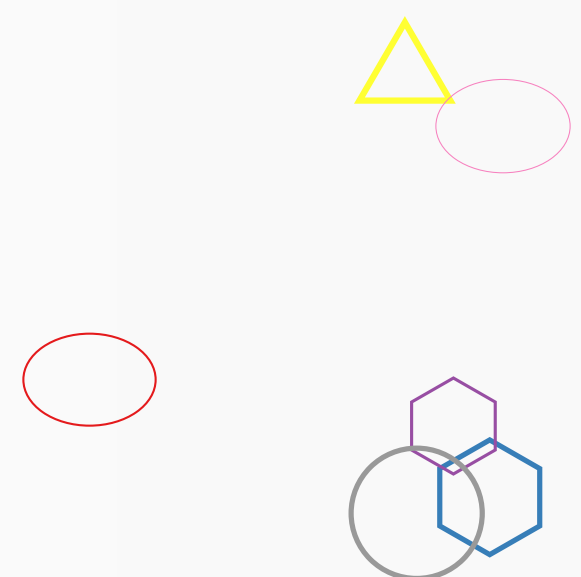[{"shape": "oval", "thickness": 1, "radius": 0.57, "center": [0.154, 0.342]}, {"shape": "hexagon", "thickness": 2.5, "radius": 0.5, "center": [0.843, 0.138]}, {"shape": "hexagon", "thickness": 1.5, "radius": 0.42, "center": [0.78, 0.261]}, {"shape": "triangle", "thickness": 3, "radius": 0.45, "center": [0.697, 0.87]}, {"shape": "oval", "thickness": 0.5, "radius": 0.58, "center": [0.865, 0.781]}, {"shape": "circle", "thickness": 2.5, "radius": 0.56, "center": [0.717, 0.11]}]